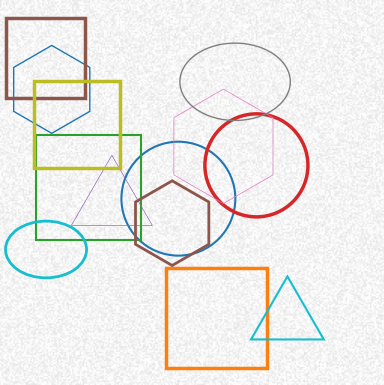[{"shape": "circle", "thickness": 1.5, "radius": 0.74, "center": [0.463, 0.484]}, {"shape": "hexagon", "thickness": 1, "radius": 0.57, "center": [0.134, 0.768]}, {"shape": "square", "thickness": 2.5, "radius": 0.65, "center": [0.562, 0.173]}, {"shape": "square", "thickness": 1.5, "radius": 0.68, "center": [0.23, 0.513]}, {"shape": "circle", "thickness": 2.5, "radius": 0.67, "center": [0.666, 0.57]}, {"shape": "triangle", "thickness": 0.5, "radius": 0.61, "center": [0.291, 0.475]}, {"shape": "square", "thickness": 2.5, "radius": 0.52, "center": [0.118, 0.849]}, {"shape": "hexagon", "thickness": 2, "radius": 0.55, "center": [0.447, 0.42]}, {"shape": "hexagon", "thickness": 0.5, "radius": 0.74, "center": [0.58, 0.62]}, {"shape": "oval", "thickness": 1, "radius": 0.72, "center": [0.611, 0.788]}, {"shape": "square", "thickness": 2.5, "radius": 0.56, "center": [0.2, 0.676]}, {"shape": "oval", "thickness": 2, "radius": 0.53, "center": [0.12, 0.352]}, {"shape": "triangle", "thickness": 1.5, "radius": 0.55, "center": [0.747, 0.173]}]